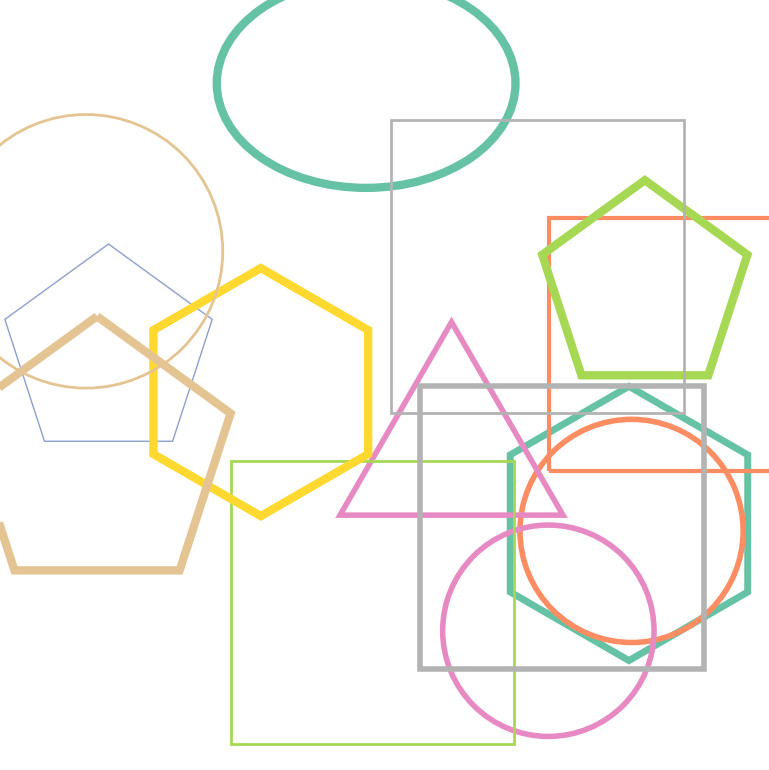[{"shape": "oval", "thickness": 3, "radius": 0.97, "center": [0.475, 0.892]}, {"shape": "hexagon", "thickness": 2.5, "radius": 0.89, "center": [0.817, 0.32]}, {"shape": "square", "thickness": 1.5, "radius": 0.82, "center": [0.878, 0.552]}, {"shape": "circle", "thickness": 2, "radius": 0.72, "center": [0.82, 0.31]}, {"shape": "pentagon", "thickness": 0.5, "radius": 0.71, "center": [0.141, 0.541]}, {"shape": "circle", "thickness": 2, "radius": 0.69, "center": [0.712, 0.181]}, {"shape": "triangle", "thickness": 2, "radius": 0.84, "center": [0.586, 0.415]}, {"shape": "square", "thickness": 1, "radius": 0.92, "center": [0.484, 0.218]}, {"shape": "pentagon", "thickness": 3, "radius": 0.7, "center": [0.837, 0.626]}, {"shape": "hexagon", "thickness": 3, "radius": 0.81, "center": [0.339, 0.491]}, {"shape": "pentagon", "thickness": 3, "radius": 0.91, "center": [0.126, 0.407]}, {"shape": "circle", "thickness": 1, "radius": 0.89, "center": [0.112, 0.674]}, {"shape": "square", "thickness": 1, "radius": 0.95, "center": [0.698, 0.654]}, {"shape": "square", "thickness": 2, "radius": 0.92, "center": [0.73, 0.315]}]